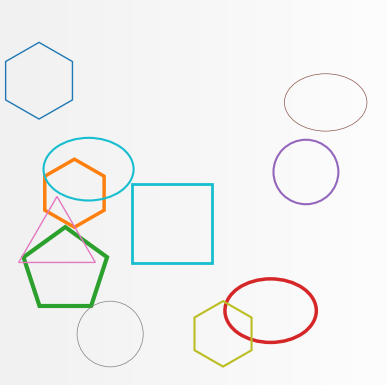[{"shape": "hexagon", "thickness": 1, "radius": 0.5, "center": [0.101, 0.79]}, {"shape": "hexagon", "thickness": 2.5, "radius": 0.44, "center": [0.192, 0.498]}, {"shape": "pentagon", "thickness": 3, "radius": 0.57, "center": [0.169, 0.297]}, {"shape": "oval", "thickness": 2.5, "radius": 0.59, "center": [0.698, 0.193]}, {"shape": "circle", "thickness": 1.5, "radius": 0.42, "center": [0.789, 0.553]}, {"shape": "oval", "thickness": 0.5, "radius": 0.53, "center": [0.84, 0.734]}, {"shape": "triangle", "thickness": 1, "radius": 0.57, "center": [0.147, 0.375]}, {"shape": "circle", "thickness": 0.5, "radius": 0.43, "center": [0.284, 0.132]}, {"shape": "hexagon", "thickness": 1.5, "radius": 0.43, "center": [0.576, 0.133]}, {"shape": "oval", "thickness": 1.5, "radius": 0.58, "center": [0.229, 0.561]}, {"shape": "square", "thickness": 2, "radius": 0.52, "center": [0.444, 0.42]}]